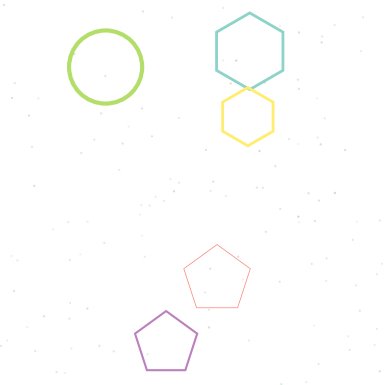[{"shape": "hexagon", "thickness": 2, "radius": 0.5, "center": [0.649, 0.867]}, {"shape": "pentagon", "thickness": 0.5, "radius": 0.45, "center": [0.564, 0.274]}, {"shape": "circle", "thickness": 3, "radius": 0.47, "center": [0.274, 0.826]}, {"shape": "pentagon", "thickness": 1.5, "radius": 0.42, "center": [0.431, 0.107]}, {"shape": "hexagon", "thickness": 2, "radius": 0.38, "center": [0.644, 0.697]}]